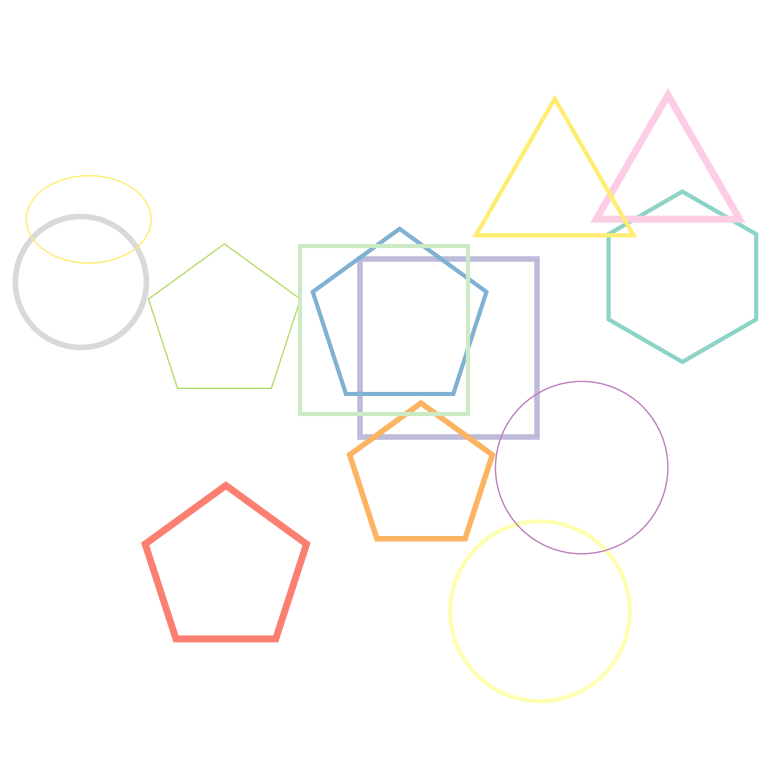[{"shape": "hexagon", "thickness": 1.5, "radius": 0.55, "center": [0.886, 0.641]}, {"shape": "circle", "thickness": 1.5, "radius": 0.58, "center": [0.701, 0.206]}, {"shape": "square", "thickness": 2, "radius": 0.58, "center": [0.582, 0.548]}, {"shape": "pentagon", "thickness": 2.5, "radius": 0.55, "center": [0.293, 0.259]}, {"shape": "pentagon", "thickness": 1.5, "radius": 0.59, "center": [0.519, 0.584]}, {"shape": "pentagon", "thickness": 2, "radius": 0.49, "center": [0.547, 0.379]}, {"shape": "pentagon", "thickness": 0.5, "radius": 0.52, "center": [0.291, 0.58]}, {"shape": "triangle", "thickness": 2.5, "radius": 0.54, "center": [0.867, 0.769]}, {"shape": "circle", "thickness": 2, "radius": 0.43, "center": [0.105, 0.634]}, {"shape": "circle", "thickness": 0.5, "radius": 0.56, "center": [0.755, 0.393]}, {"shape": "square", "thickness": 1.5, "radius": 0.55, "center": [0.498, 0.571]}, {"shape": "triangle", "thickness": 1.5, "radius": 0.59, "center": [0.72, 0.754]}, {"shape": "oval", "thickness": 0.5, "radius": 0.41, "center": [0.115, 0.715]}]